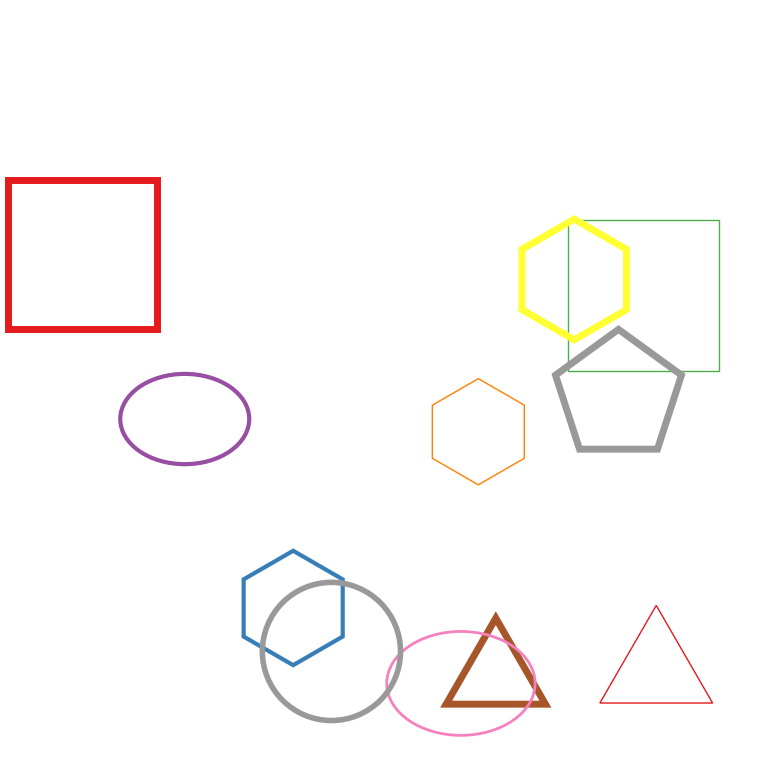[{"shape": "square", "thickness": 2.5, "radius": 0.48, "center": [0.107, 0.67]}, {"shape": "triangle", "thickness": 0.5, "radius": 0.42, "center": [0.852, 0.129]}, {"shape": "hexagon", "thickness": 1.5, "radius": 0.37, "center": [0.381, 0.21]}, {"shape": "square", "thickness": 0.5, "radius": 0.49, "center": [0.836, 0.616]}, {"shape": "oval", "thickness": 1.5, "radius": 0.42, "center": [0.24, 0.456]}, {"shape": "hexagon", "thickness": 0.5, "radius": 0.34, "center": [0.621, 0.439]}, {"shape": "hexagon", "thickness": 2.5, "radius": 0.39, "center": [0.746, 0.637]}, {"shape": "triangle", "thickness": 2.5, "radius": 0.37, "center": [0.644, 0.123]}, {"shape": "oval", "thickness": 1, "radius": 0.48, "center": [0.599, 0.112]}, {"shape": "pentagon", "thickness": 2.5, "radius": 0.43, "center": [0.803, 0.486]}, {"shape": "circle", "thickness": 2, "radius": 0.45, "center": [0.43, 0.154]}]